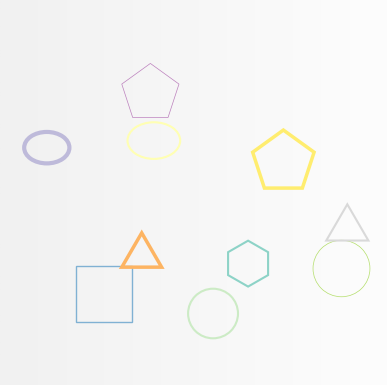[{"shape": "hexagon", "thickness": 1.5, "radius": 0.3, "center": [0.64, 0.315]}, {"shape": "oval", "thickness": 1.5, "radius": 0.34, "center": [0.397, 0.635]}, {"shape": "oval", "thickness": 3, "radius": 0.29, "center": [0.121, 0.616]}, {"shape": "square", "thickness": 1, "radius": 0.36, "center": [0.268, 0.236]}, {"shape": "triangle", "thickness": 2.5, "radius": 0.3, "center": [0.366, 0.336]}, {"shape": "circle", "thickness": 0.5, "radius": 0.37, "center": [0.881, 0.303]}, {"shape": "triangle", "thickness": 1.5, "radius": 0.31, "center": [0.896, 0.407]}, {"shape": "pentagon", "thickness": 0.5, "radius": 0.39, "center": [0.388, 0.758]}, {"shape": "circle", "thickness": 1.5, "radius": 0.32, "center": [0.55, 0.186]}, {"shape": "pentagon", "thickness": 2.5, "radius": 0.42, "center": [0.731, 0.579]}]